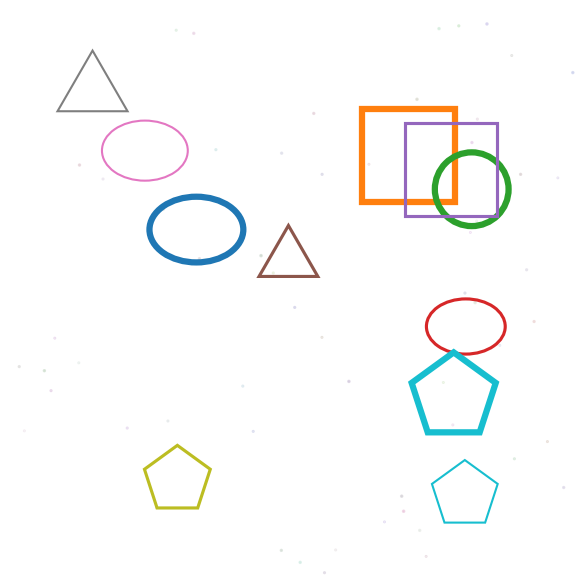[{"shape": "oval", "thickness": 3, "radius": 0.41, "center": [0.34, 0.602]}, {"shape": "square", "thickness": 3, "radius": 0.4, "center": [0.707, 0.73]}, {"shape": "circle", "thickness": 3, "radius": 0.32, "center": [0.817, 0.671]}, {"shape": "oval", "thickness": 1.5, "radius": 0.34, "center": [0.807, 0.434]}, {"shape": "square", "thickness": 1.5, "radius": 0.4, "center": [0.781, 0.706]}, {"shape": "triangle", "thickness": 1.5, "radius": 0.29, "center": [0.499, 0.55]}, {"shape": "oval", "thickness": 1, "radius": 0.37, "center": [0.251, 0.738]}, {"shape": "triangle", "thickness": 1, "radius": 0.35, "center": [0.16, 0.842]}, {"shape": "pentagon", "thickness": 1.5, "radius": 0.3, "center": [0.307, 0.168]}, {"shape": "pentagon", "thickness": 1, "radius": 0.3, "center": [0.805, 0.143]}, {"shape": "pentagon", "thickness": 3, "radius": 0.38, "center": [0.786, 0.312]}]